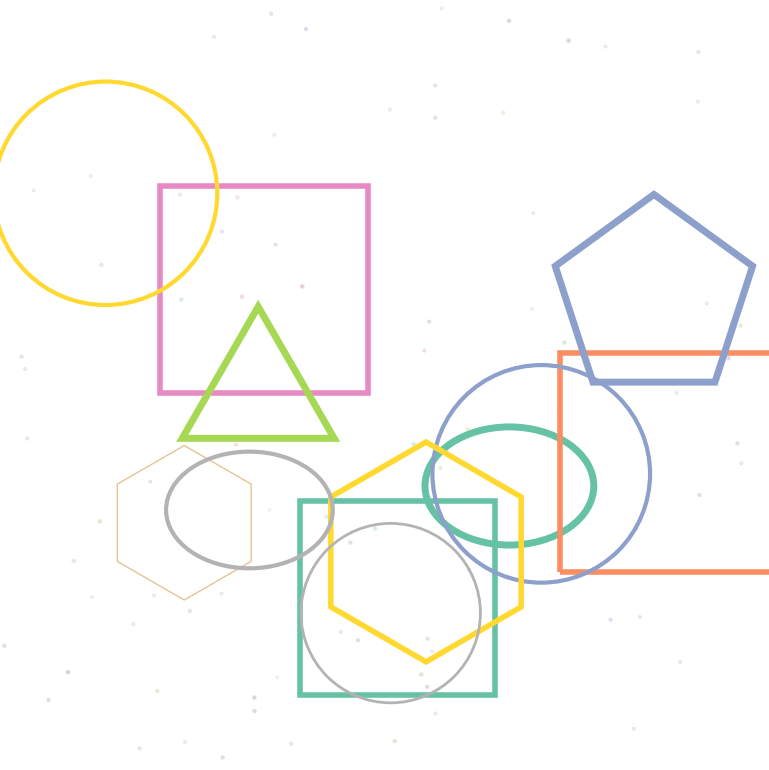[{"shape": "oval", "thickness": 2.5, "radius": 0.55, "center": [0.662, 0.369]}, {"shape": "square", "thickness": 2, "radius": 0.63, "center": [0.516, 0.223]}, {"shape": "square", "thickness": 2, "radius": 0.71, "center": [0.869, 0.399]}, {"shape": "pentagon", "thickness": 2.5, "radius": 0.67, "center": [0.849, 0.613]}, {"shape": "circle", "thickness": 1.5, "radius": 0.71, "center": [0.703, 0.385]}, {"shape": "square", "thickness": 2, "radius": 0.67, "center": [0.343, 0.624]}, {"shape": "triangle", "thickness": 2.5, "radius": 0.57, "center": [0.335, 0.488]}, {"shape": "circle", "thickness": 1.5, "radius": 0.73, "center": [0.137, 0.749]}, {"shape": "hexagon", "thickness": 2, "radius": 0.71, "center": [0.553, 0.283]}, {"shape": "hexagon", "thickness": 0.5, "radius": 0.5, "center": [0.239, 0.321]}, {"shape": "circle", "thickness": 1, "radius": 0.58, "center": [0.507, 0.204]}, {"shape": "oval", "thickness": 1.5, "radius": 0.54, "center": [0.324, 0.338]}]